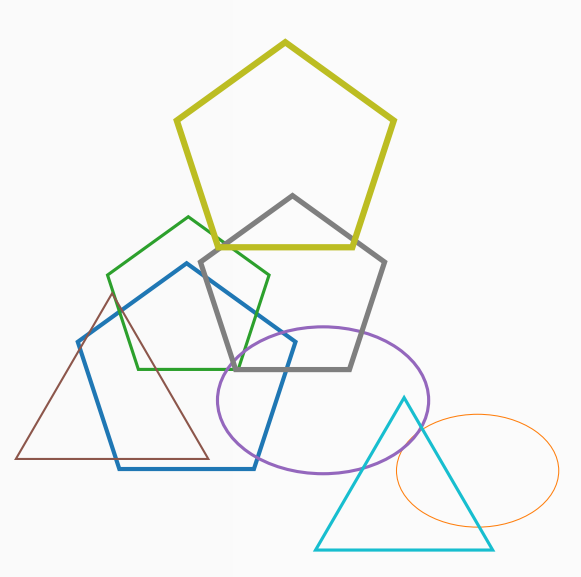[{"shape": "pentagon", "thickness": 2, "radius": 0.98, "center": [0.321, 0.346]}, {"shape": "oval", "thickness": 0.5, "radius": 0.7, "center": [0.822, 0.184]}, {"shape": "pentagon", "thickness": 1.5, "radius": 0.73, "center": [0.324, 0.478]}, {"shape": "oval", "thickness": 1.5, "radius": 0.91, "center": [0.556, 0.306]}, {"shape": "triangle", "thickness": 1, "radius": 0.96, "center": [0.193, 0.3]}, {"shape": "pentagon", "thickness": 2.5, "radius": 0.83, "center": [0.503, 0.494]}, {"shape": "pentagon", "thickness": 3, "radius": 0.98, "center": [0.491, 0.73]}, {"shape": "triangle", "thickness": 1.5, "radius": 0.88, "center": [0.695, 0.135]}]